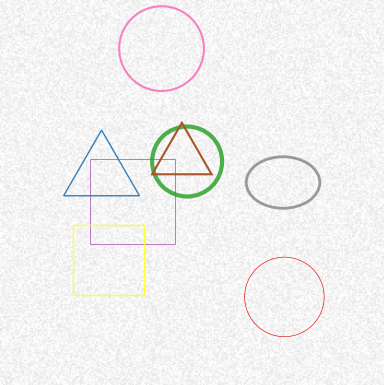[{"shape": "circle", "thickness": 0.5, "radius": 0.52, "center": [0.739, 0.229]}, {"shape": "triangle", "thickness": 1, "radius": 0.57, "center": [0.264, 0.548]}, {"shape": "circle", "thickness": 3, "radius": 0.45, "center": [0.486, 0.58]}, {"shape": "square", "thickness": 0.5, "radius": 0.56, "center": [0.344, 0.477]}, {"shape": "square", "thickness": 1, "radius": 0.46, "center": [0.283, 0.325]}, {"shape": "triangle", "thickness": 1.5, "radius": 0.45, "center": [0.472, 0.592]}, {"shape": "circle", "thickness": 1.5, "radius": 0.55, "center": [0.42, 0.874]}, {"shape": "oval", "thickness": 2, "radius": 0.48, "center": [0.735, 0.526]}]